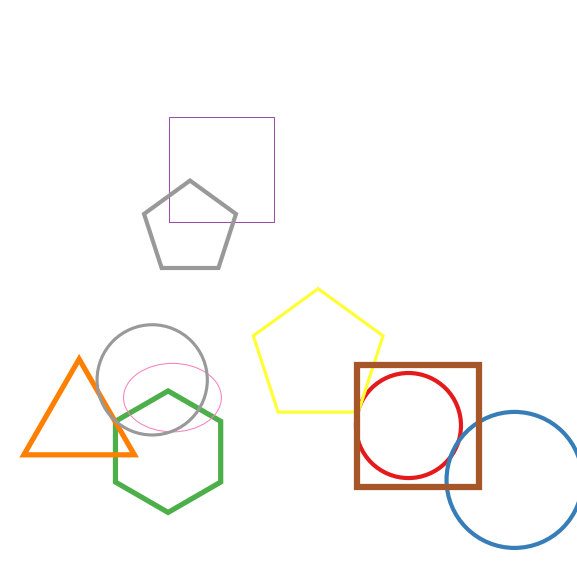[{"shape": "circle", "thickness": 2, "radius": 0.45, "center": [0.707, 0.262]}, {"shape": "circle", "thickness": 2, "radius": 0.59, "center": [0.891, 0.168]}, {"shape": "hexagon", "thickness": 2.5, "radius": 0.53, "center": [0.291, 0.217]}, {"shape": "square", "thickness": 0.5, "radius": 0.45, "center": [0.383, 0.705]}, {"shape": "triangle", "thickness": 2.5, "radius": 0.55, "center": [0.137, 0.267]}, {"shape": "pentagon", "thickness": 1.5, "radius": 0.59, "center": [0.551, 0.381]}, {"shape": "square", "thickness": 3, "radius": 0.53, "center": [0.724, 0.261]}, {"shape": "oval", "thickness": 0.5, "radius": 0.42, "center": [0.299, 0.311]}, {"shape": "pentagon", "thickness": 2, "radius": 0.42, "center": [0.329, 0.603]}, {"shape": "circle", "thickness": 1.5, "radius": 0.48, "center": [0.264, 0.341]}]